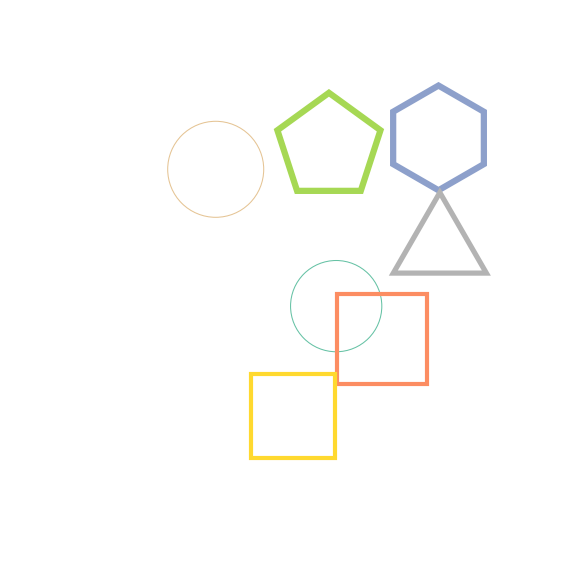[{"shape": "circle", "thickness": 0.5, "radius": 0.4, "center": [0.582, 0.469]}, {"shape": "square", "thickness": 2, "radius": 0.39, "center": [0.661, 0.412]}, {"shape": "hexagon", "thickness": 3, "radius": 0.45, "center": [0.759, 0.76]}, {"shape": "pentagon", "thickness": 3, "radius": 0.47, "center": [0.57, 0.745]}, {"shape": "square", "thickness": 2, "radius": 0.36, "center": [0.507, 0.279]}, {"shape": "circle", "thickness": 0.5, "radius": 0.42, "center": [0.374, 0.706]}, {"shape": "triangle", "thickness": 2.5, "radius": 0.47, "center": [0.762, 0.573]}]